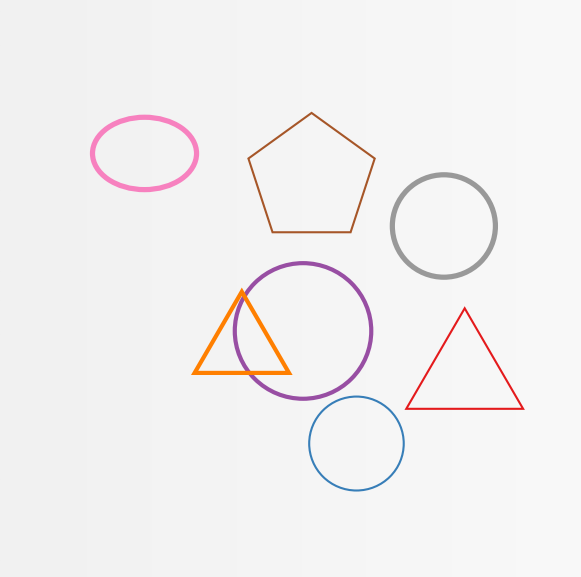[{"shape": "triangle", "thickness": 1, "radius": 0.58, "center": [0.799, 0.349]}, {"shape": "circle", "thickness": 1, "radius": 0.41, "center": [0.613, 0.231]}, {"shape": "circle", "thickness": 2, "radius": 0.59, "center": [0.521, 0.426]}, {"shape": "triangle", "thickness": 2, "radius": 0.47, "center": [0.416, 0.4]}, {"shape": "pentagon", "thickness": 1, "radius": 0.57, "center": [0.536, 0.689]}, {"shape": "oval", "thickness": 2.5, "radius": 0.45, "center": [0.249, 0.733]}, {"shape": "circle", "thickness": 2.5, "radius": 0.44, "center": [0.764, 0.608]}]